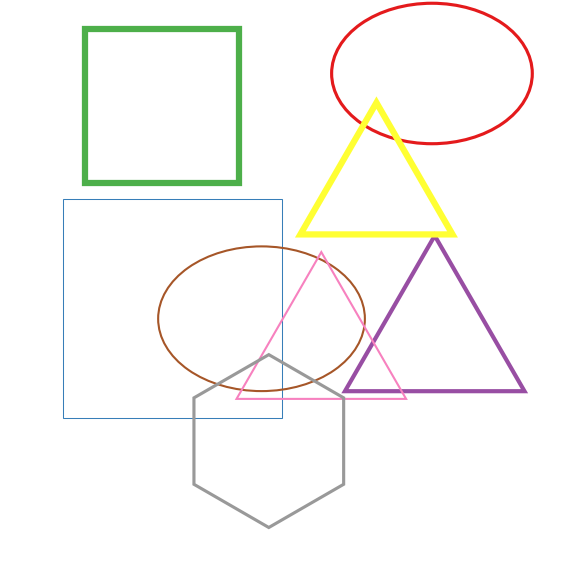[{"shape": "oval", "thickness": 1.5, "radius": 0.87, "center": [0.748, 0.872]}, {"shape": "square", "thickness": 0.5, "radius": 0.95, "center": [0.299, 0.464]}, {"shape": "square", "thickness": 3, "radius": 0.67, "center": [0.281, 0.816]}, {"shape": "triangle", "thickness": 2, "radius": 0.9, "center": [0.753, 0.411]}, {"shape": "triangle", "thickness": 3, "radius": 0.76, "center": [0.652, 0.669]}, {"shape": "oval", "thickness": 1, "radius": 0.89, "center": [0.453, 0.447]}, {"shape": "triangle", "thickness": 1, "radius": 0.85, "center": [0.556, 0.393]}, {"shape": "hexagon", "thickness": 1.5, "radius": 0.75, "center": [0.465, 0.235]}]